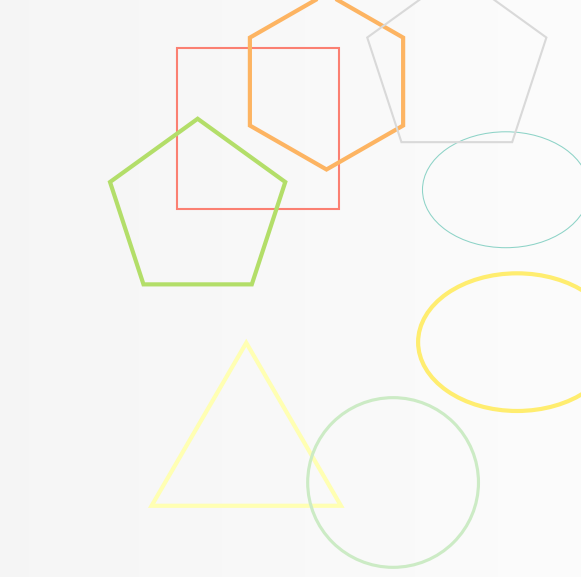[{"shape": "oval", "thickness": 0.5, "radius": 0.72, "center": [0.87, 0.671]}, {"shape": "triangle", "thickness": 2, "radius": 0.94, "center": [0.424, 0.217]}, {"shape": "square", "thickness": 1, "radius": 0.7, "center": [0.444, 0.777]}, {"shape": "hexagon", "thickness": 2, "radius": 0.76, "center": [0.562, 0.858]}, {"shape": "pentagon", "thickness": 2, "radius": 0.79, "center": [0.34, 0.635]}, {"shape": "pentagon", "thickness": 1, "radius": 0.81, "center": [0.786, 0.884]}, {"shape": "circle", "thickness": 1.5, "radius": 0.73, "center": [0.676, 0.164]}, {"shape": "oval", "thickness": 2, "radius": 0.85, "center": [0.89, 0.407]}]